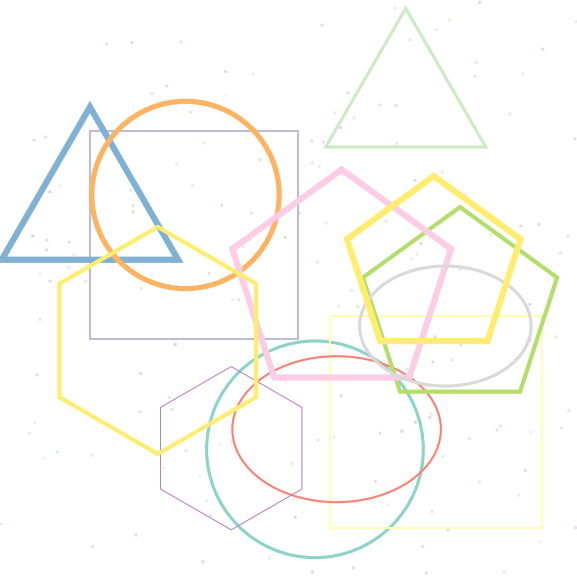[{"shape": "circle", "thickness": 1.5, "radius": 0.94, "center": [0.545, 0.221]}, {"shape": "square", "thickness": 1, "radius": 0.92, "center": [0.754, 0.269]}, {"shape": "square", "thickness": 1, "radius": 0.9, "center": [0.336, 0.592]}, {"shape": "oval", "thickness": 1, "radius": 0.9, "center": [0.583, 0.256]}, {"shape": "triangle", "thickness": 3, "radius": 0.88, "center": [0.156, 0.638]}, {"shape": "circle", "thickness": 2.5, "radius": 0.81, "center": [0.321, 0.662]}, {"shape": "pentagon", "thickness": 2, "radius": 0.88, "center": [0.797, 0.464]}, {"shape": "pentagon", "thickness": 3, "radius": 1.0, "center": [0.592, 0.507]}, {"shape": "oval", "thickness": 1.5, "radius": 0.74, "center": [0.771, 0.435]}, {"shape": "hexagon", "thickness": 0.5, "radius": 0.71, "center": [0.4, 0.223]}, {"shape": "triangle", "thickness": 1.5, "radius": 0.8, "center": [0.703, 0.825]}, {"shape": "pentagon", "thickness": 3, "radius": 0.79, "center": [0.751, 0.536]}, {"shape": "hexagon", "thickness": 2, "radius": 0.98, "center": [0.273, 0.41]}]